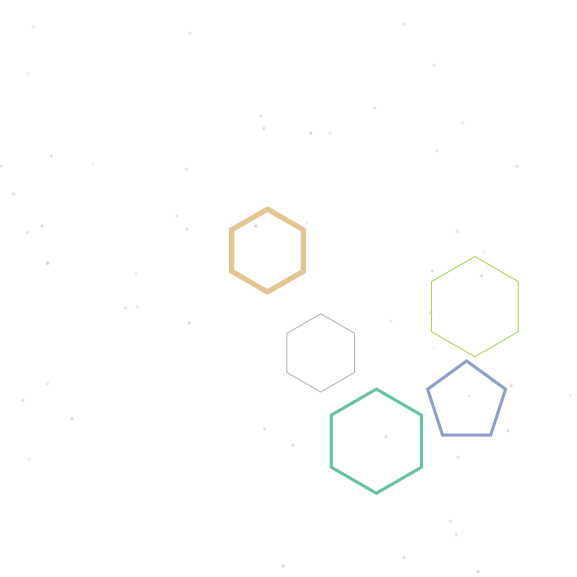[{"shape": "hexagon", "thickness": 1.5, "radius": 0.45, "center": [0.652, 0.235]}, {"shape": "pentagon", "thickness": 1.5, "radius": 0.35, "center": [0.808, 0.303]}, {"shape": "hexagon", "thickness": 0.5, "radius": 0.43, "center": [0.822, 0.468]}, {"shape": "hexagon", "thickness": 2.5, "radius": 0.36, "center": [0.463, 0.565]}, {"shape": "hexagon", "thickness": 0.5, "radius": 0.34, "center": [0.555, 0.388]}]